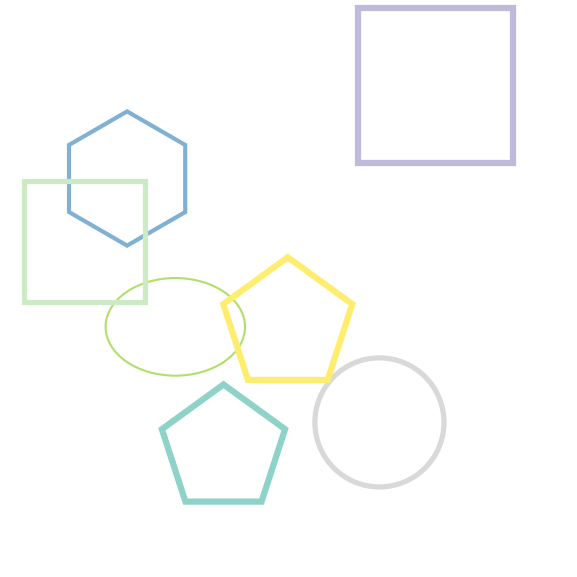[{"shape": "pentagon", "thickness": 3, "radius": 0.56, "center": [0.387, 0.221]}, {"shape": "square", "thickness": 3, "radius": 0.67, "center": [0.755, 0.851]}, {"shape": "hexagon", "thickness": 2, "radius": 0.58, "center": [0.22, 0.69]}, {"shape": "oval", "thickness": 1, "radius": 0.6, "center": [0.304, 0.433]}, {"shape": "circle", "thickness": 2.5, "radius": 0.56, "center": [0.657, 0.268]}, {"shape": "square", "thickness": 2.5, "radius": 0.53, "center": [0.146, 0.581]}, {"shape": "pentagon", "thickness": 3, "radius": 0.59, "center": [0.498, 0.436]}]